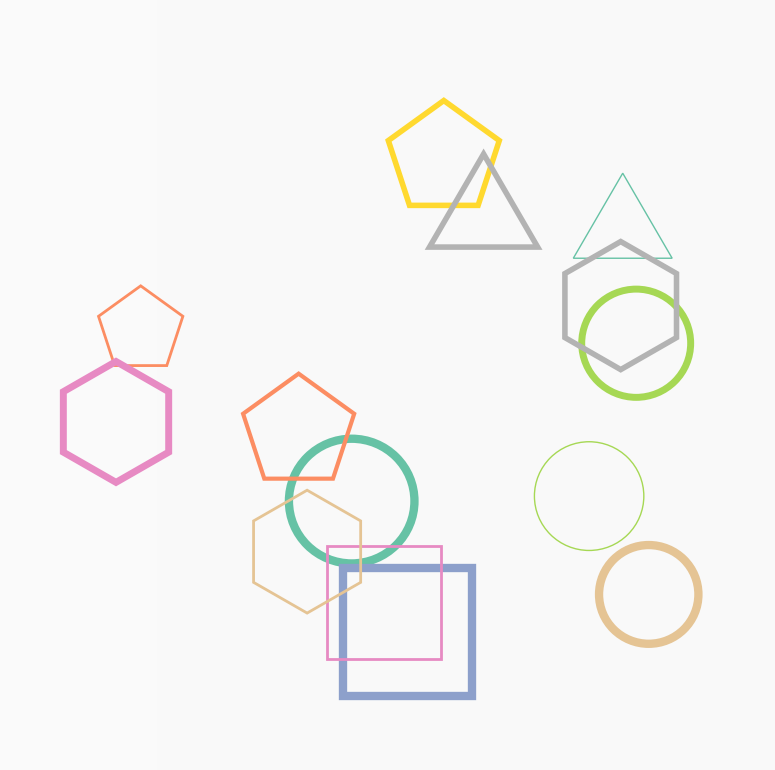[{"shape": "circle", "thickness": 3, "radius": 0.4, "center": [0.454, 0.349]}, {"shape": "triangle", "thickness": 0.5, "radius": 0.37, "center": [0.804, 0.701]}, {"shape": "pentagon", "thickness": 1, "radius": 0.29, "center": [0.182, 0.572]}, {"shape": "pentagon", "thickness": 1.5, "radius": 0.38, "center": [0.385, 0.439]}, {"shape": "square", "thickness": 3, "radius": 0.42, "center": [0.526, 0.179]}, {"shape": "hexagon", "thickness": 2.5, "radius": 0.39, "center": [0.15, 0.452]}, {"shape": "square", "thickness": 1, "radius": 0.37, "center": [0.495, 0.217]}, {"shape": "circle", "thickness": 0.5, "radius": 0.35, "center": [0.76, 0.356]}, {"shape": "circle", "thickness": 2.5, "radius": 0.35, "center": [0.821, 0.554]}, {"shape": "pentagon", "thickness": 2, "radius": 0.38, "center": [0.573, 0.794]}, {"shape": "circle", "thickness": 3, "radius": 0.32, "center": [0.837, 0.228]}, {"shape": "hexagon", "thickness": 1, "radius": 0.4, "center": [0.396, 0.284]}, {"shape": "triangle", "thickness": 2, "radius": 0.4, "center": [0.624, 0.719]}, {"shape": "hexagon", "thickness": 2, "radius": 0.42, "center": [0.801, 0.603]}]